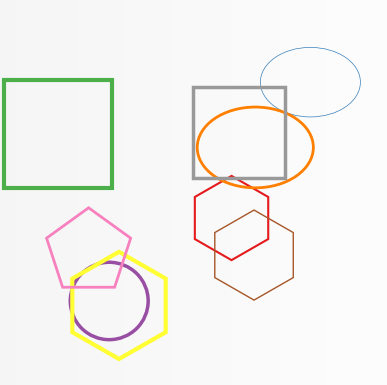[{"shape": "hexagon", "thickness": 1.5, "radius": 0.55, "center": [0.597, 0.434]}, {"shape": "oval", "thickness": 0.5, "radius": 0.65, "center": [0.801, 0.787]}, {"shape": "square", "thickness": 3, "radius": 0.7, "center": [0.15, 0.652]}, {"shape": "circle", "thickness": 2.5, "radius": 0.5, "center": [0.282, 0.218]}, {"shape": "oval", "thickness": 2, "radius": 0.75, "center": [0.659, 0.617]}, {"shape": "hexagon", "thickness": 3, "radius": 0.7, "center": [0.307, 0.207]}, {"shape": "hexagon", "thickness": 1, "radius": 0.58, "center": [0.656, 0.337]}, {"shape": "pentagon", "thickness": 2, "radius": 0.57, "center": [0.229, 0.346]}, {"shape": "square", "thickness": 2.5, "radius": 0.6, "center": [0.617, 0.656]}]